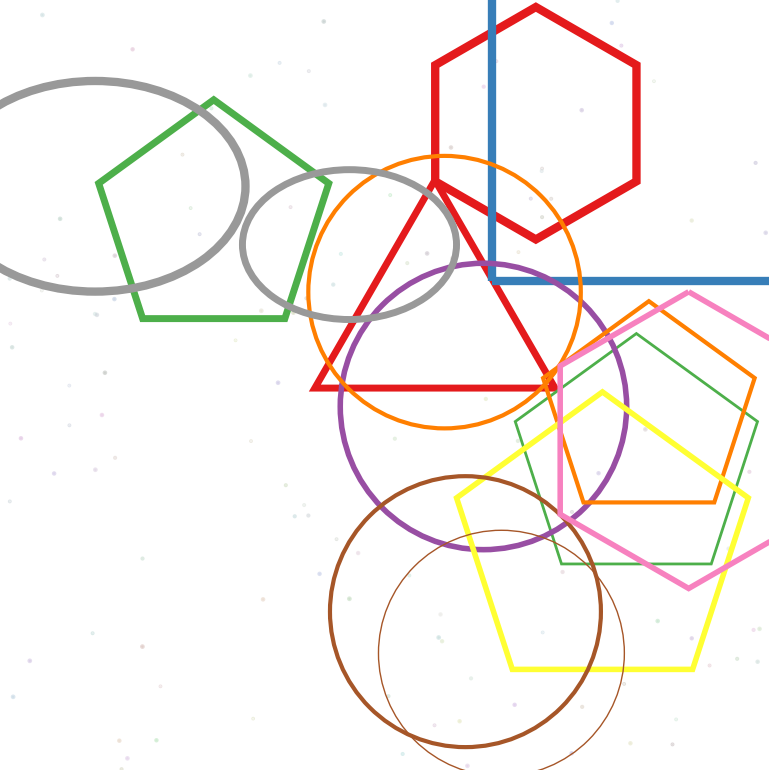[{"shape": "triangle", "thickness": 2.5, "radius": 0.9, "center": [0.565, 0.586]}, {"shape": "hexagon", "thickness": 3, "radius": 0.75, "center": [0.696, 0.84]}, {"shape": "square", "thickness": 3, "radius": 0.94, "center": [0.828, 0.823]}, {"shape": "pentagon", "thickness": 2.5, "radius": 0.79, "center": [0.278, 0.713]}, {"shape": "pentagon", "thickness": 1, "radius": 0.83, "center": [0.826, 0.401]}, {"shape": "circle", "thickness": 2, "radius": 0.93, "center": [0.628, 0.472]}, {"shape": "circle", "thickness": 1.5, "radius": 0.88, "center": [0.577, 0.621]}, {"shape": "pentagon", "thickness": 1.5, "radius": 0.72, "center": [0.843, 0.464]}, {"shape": "pentagon", "thickness": 2, "radius": 1.0, "center": [0.782, 0.292]}, {"shape": "circle", "thickness": 1.5, "radius": 0.88, "center": [0.604, 0.206]}, {"shape": "circle", "thickness": 0.5, "radius": 0.8, "center": [0.651, 0.152]}, {"shape": "hexagon", "thickness": 2, "radius": 0.96, "center": [0.894, 0.428]}, {"shape": "oval", "thickness": 3, "radius": 0.98, "center": [0.123, 0.758]}, {"shape": "oval", "thickness": 2.5, "radius": 0.7, "center": [0.454, 0.682]}]